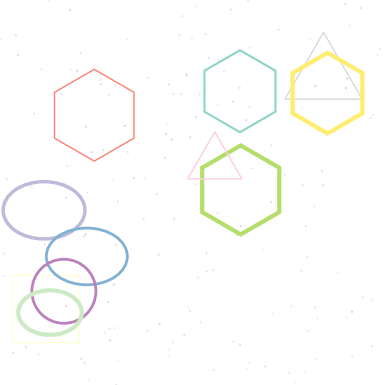[{"shape": "hexagon", "thickness": 1.5, "radius": 0.53, "center": [0.623, 0.763]}, {"shape": "square", "thickness": 0.5, "radius": 0.43, "center": [0.119, 0.198]}, {"shape": "oval", "thickness": 2.5, "radius": 0.53, "center": [0.114, 0.454]}, {"shape": "hexagon", "thickness": 1, "radius": 0.6, "center": [0.245, 0.701]}, {"shape": "oval", "thickness": 2, "radius": 0.53, "center": [0.225, 0.334]}, {"shape": "hexagon", "thickness": 3, "radius": 0.58, "center": [0.625, 0.507]}, {"shape": "triangle", "thickness": 1, "radius": 0.41, "center": [0.558, 0.576]}, {"shape": "triangle", "thickness": 1, "radius": 0.58, "center": [0.84, 0.8]}, {"shape": "circle", "thickness": 2, "radius": 0.42, "center": [0.166, 0.243]}, {"shape": "oval", "thickness": 3, "radius": 0.41, "center": [0.13, 0.188]}, {"shape": "hexagon", "thickness": 3, "radius": 0.52, "center": [0.851, 0.758]}]